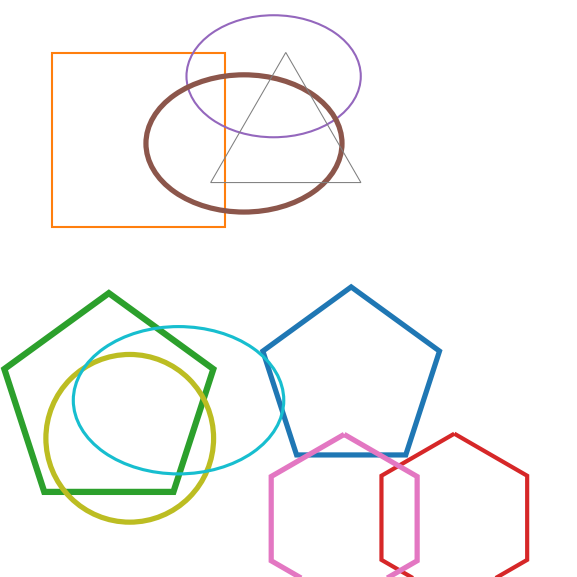[{"shape": "pentagon", "thickness": 2.5, "radius": 0.8, "center": [0.608, 0.341]}, {"shape": "square", "thickness": 1, "radius": 0.75, "center": [0.239, 0.757]}, {"shape": "pentagon", "thickness": 3, "radius": 0.95, "center": [0.188, 0.301]}, {"shape": "hexagon", "thickness": 2, "radius": 0.73, "center": [0.787, 0.102]}, {"shape": "oval", "thickness": 1, "radius": 0.75, "center": [0.474, 0.867]}, {"shape": "oval", "thickness": 2.5, "radius": 0.85, "center": [0.422, 0.751]}, {"shape": "hexagon", "thickness": 2.5, "radius": 0.73, "center": [0.596, 0.101]}, {"shape": "triangle", "thickness": 0.5, "radius": 0.75, "center": [0.495, 0.758]}, {"shape": "circle", "thickness": 2.5, "radius": 0.73, "center": [0.225, 0.24]}, {"shape": "oval", "thickness": 1.5, "radius": 0.91, "center": [0.309, 0.306]}]